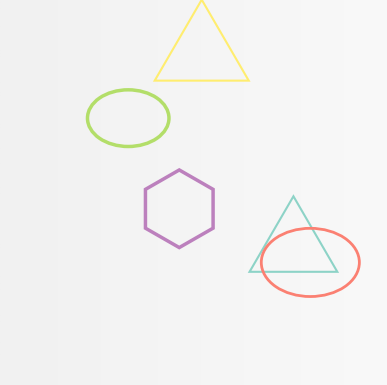[{"shape": "triangle", "thickness": 1.5, "radius": 0.65, "center": [0.757, 0.359]}, {"shape": "oval", "thickness": 2, "radius": 0.63, "center": [0.801, 0.318]}, {"shape": "oval", "thickness": 2.5, "radius": 0.53, "center": [0.331, 0.693]}, {"shape": "hexagon", "thickness": 2.5, "radius": 0.5, "center": [0.463, 0.458]}, {"shape": "triangle", "thickness": 1.5, "radius": 0.7, "center": [0.521, 0.861]}]